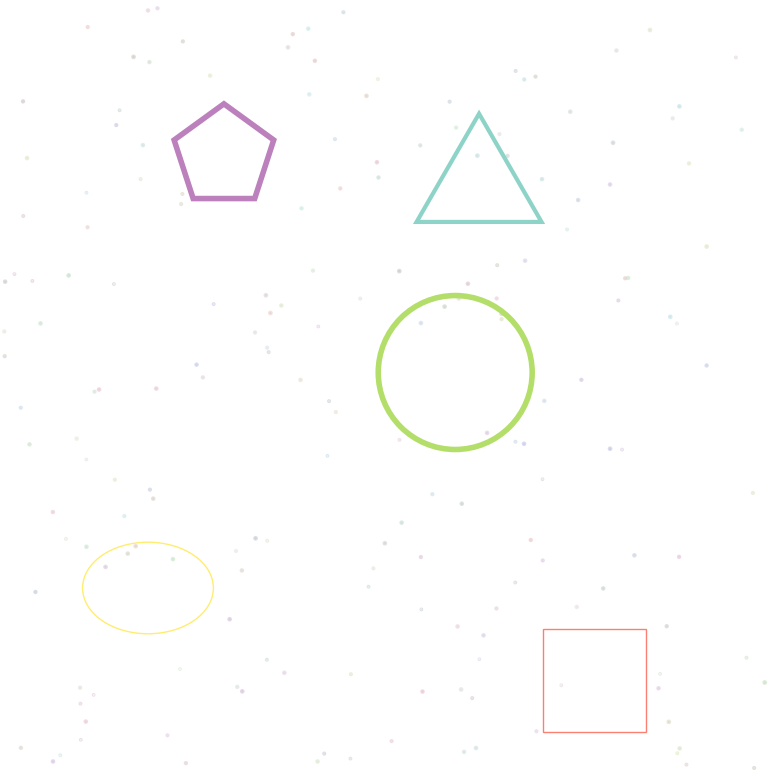[{"shape": "triangle", "thickness": 1.5, "radius": 0.47, "center": [0.622, 0.759]}, {"shape": "square", "thickness": 0.5, "radius": 0.33, "center": [0.772, 0.116]}, {"shape": "circle", "thickness": 2, "radius": 0.5, "center": [0.591, 0.516]}, {"shape": "pentagon", "thickness": 2, "radius": 0.34, "center": [0.291, 0.797]}, {"shape": "oval", "thickness": 0.5, "radius": 0.42, "center": [0.192, 0.236]}]